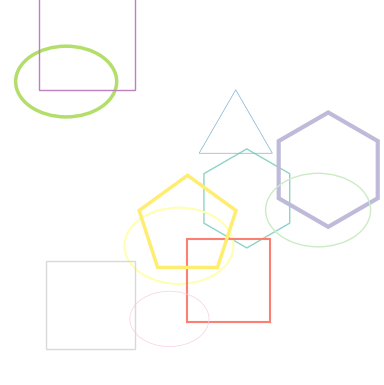[{"shape": "hexagon", "thickness": 1, "radius": 0.64, "center": [0.641, 0.485]}, {"shape": "oval", "thickness": 1.5, "radius": 0.71, "center": [0.465, 0.362]}, {"shape": "hexagon", "thickness": 3, "radius": 0.74, "center": [0.853, 0.559]}, {"shape": "square", "thickness": 1.5, "radius": 0.54, "center": [0.594, 0.272]}, {"shape": "triangle", "thickness": 0.5, "radius": 0.55, "center": [0.612, 0.657]}, {"shape": "oval", "thickness": 2.5, "radius": 0.66, "center": [0.172, 0.788]}, {"shape": "oval", "thickness": 0.5, "radius": 0.51, "center": [0.44, 0.172]}, {"shape": "square", "thickness": 1, "radius": 0.58, "center": [0.235, 0.208]}, {"shape": "square", "thickness": 1, "radius": 0.62, "center": [0.226, 0.89]}, {"shape": "oval", "thickness": 1, "radius": 0.68, "center": [0.826, 0.454]}, {"shape": "pentagon", "thickness": 2.5, "radius": 0.66, "center": [0.487, 0.412]}]